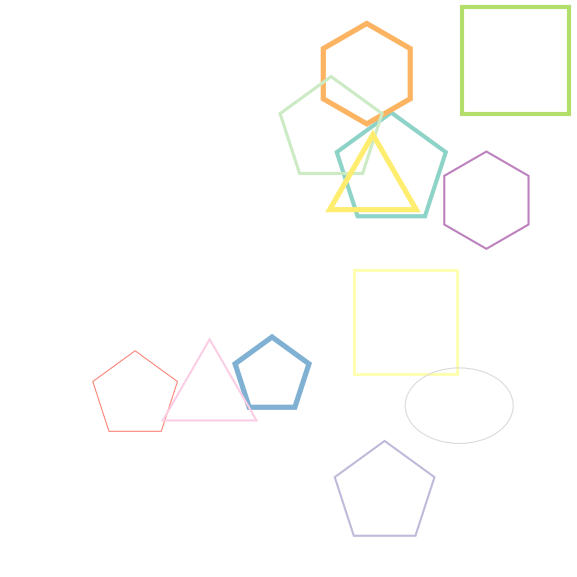[{"shape": "pentagon", "thickness": 2, "radius": 0.5, "center": [0.678, 0.705]}, {"shape": "square", "thickness": 1.5, "radius": 0.45, "center": [0.702, 0.442]}, {"shape": "pentagon", "thickness": 1, "radius": 0.45, "center": [0.666, 0.145]}, {"shape": "pentagon", "thickness": 0.5, "radius": 0.39, "center": [0.234, 0.315]}, {"shape": "pentagon", "thickness": 2.5, "radius": 0.34, "center": [0.471, 0.348]}, {"shape": "hexagon", "thickness": 2.5, "radius": 0.43, "center": [0.635, 0.872]}, {"shape": "square", "thickness": 2, "radius": 0.46, "center": [0.892, 0.895]}, {"shape": "triangle", "thickness": 1, "radius": 0.47, "center": [0.363, 0.318]}, {"shape": "oval", "thickness": 0.5, "radius": 0.47, "center": [0.795, 0.297]}, {"shape": "hexagon", "thickness": 1, "radius": 0.42, "center": [0.842, 0.653]}, {"shape": "pentagon", "thickness": 1.5, "radius": 0.46, "center": [0.573, 0.774]}, {"shape": "triangle", "thickness": 2.5, "radius": 0.43, "center": [0.646, 0.679]}]